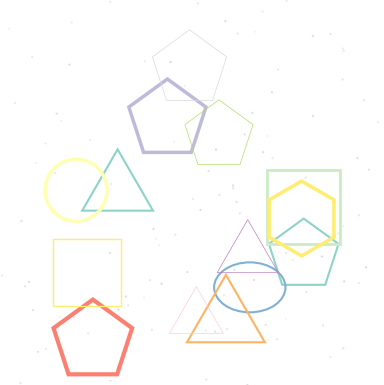[{"shape": "pentagon", "thickness": 1.5, "radius": 0.48, "center": [0.789, 0.337]}, {"shape": "triangle", "thickness": 1.5, "radius": 0.53, "center": [0.305, 0.506]}, {"shape": "circle", "thickness": 2.5, "radius": 0.4, "center": [0.198, 0.506]}, {"shape": "pentagon", "thickness": 2.5, "radius": 0.53, "center": [0.435, 0.689]}, {"shape": "pentagon", "thickness": 3, "radius": 0.54, "center": [0.241, 0.115]}, {"shape": "oval", "thickness": 1.5, "radius": 0.46, "center": [0.649, 0.254]}, {"shape": "triangle", "thickness": 1.5, "radius": 0.58, "center": [0.587, 0.169]}, {"shape": "pentagon", "thickness": 0.5, "radius": 0.46, "center": [0.569, 0.648]}, {"shape": "triangle", "thickness": 0.5, "radius": 0.4, "center": [0.51, 0.174]}, {"shape": "pentagon", "thickness": 0.5, "radius": 0.51, "center": [0.492, 0.821]}, {"shape": "triangle", "thickness": 0.5, "radius": 0.46, "center": [0.643, 0.338]}, {"shape": "square", "thickness": 2, "radius": 0.48, "center": [0.787, 0.462]}, {"shape": "hexagon", "thickness": 2.5, "radius": 0.49, "center": [0.783, 0.432]}, {"shape": "square", "thickness": 1, "radius": 0.44, "center": [0.226, 0.292]}]